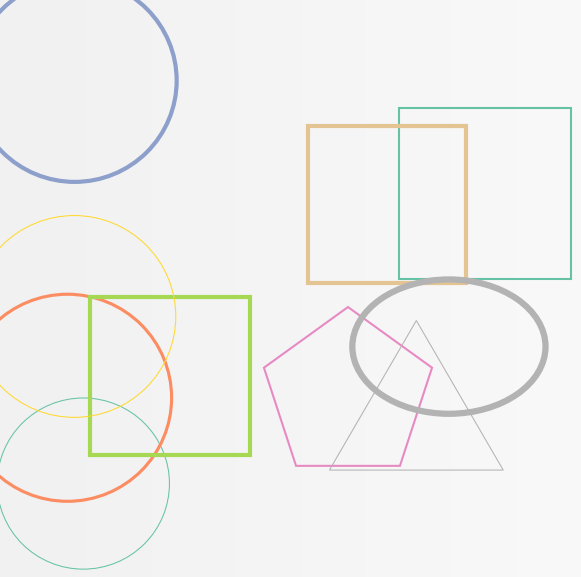[{"shape": "circle", "thickness": 0.5, "radius": 0.74, "center": [0.143, 0.162]}, {"shape": "square", "thickness": 1, "radius": 0.74, "center": [0.835, 0.664]}, {"shape": "circle", "thickness": 1.5, "radius": 0.9, "center": [0.116, 0.31]}, {"shape": "circle", "thickness": 2, "radius": 0.88, "center": [0.128, 0.86]}, {"shape": "pentagon", "thickness": 1, "radius": 0.76, "center": [0.599, 0.315]}, {"shape": "square", "thickness": 2, "radius": 0.69, "center": [0.292, 0.348]}, {"shape": "circle", "thickness": 0.5, "radius": 0.87, "center": [0.128, 0.451]}, {"shape": "square", "thickness": 2, "radius": 0.68, "center": [0.666, 0.645]}, {"shape": "triangle", "thickness": 0.5, "radius": 0.86, "center": [0.716, 0.271]}, {"shape": "oval", "thickness": 3, "radius": 0.83, "center": [0.772, 0.399]}]